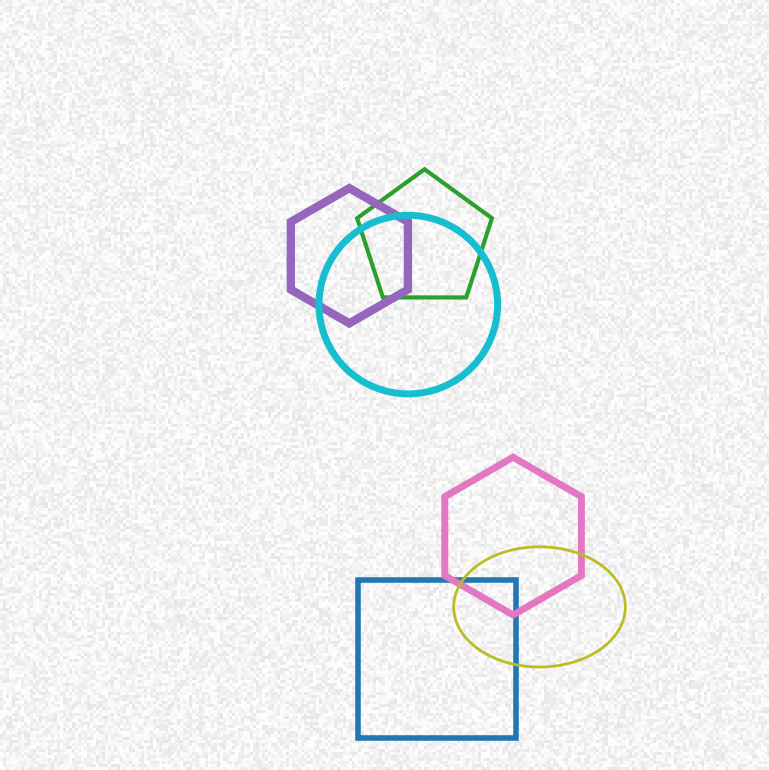[{"shape": "square", "thickness": 2, "radius": 0.51, "center": [0.567, 0.144]}, {"shape": "pentagon", "thickness": 1.5, "radius": 0.46, "center": [0.551, 0.688]}, {"shape": "hexagon", "thickness": 3, "radius": 0.44, "center": [0.454, 0.668]}, {"shape": "hexagon", "thickness": 2.5, "radius": 0.51, "center": [0.666, 0.304]}, {"shape": "oval", "thickness": 1, "radius": 0.56, "center": [0.701, 0.212]}, {"shape": "circle", "thickness": 2.5, "radius": 0.58, "center": [0.53, 0.604]}]